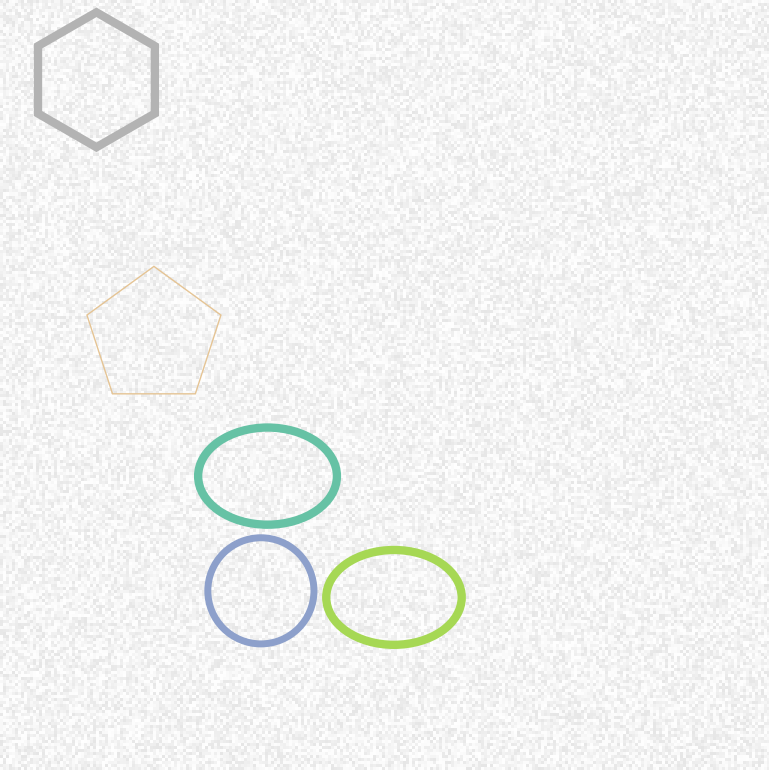[{"shape": "oval", "thickness": 3, "radius": 0.45, "center": [0.347, 0.382]}, {"shape": "circle", "thickness": 2.5, "radius": 0.34, "center": [0.339, 0.233]}, {"shape": "oval", "thickness": 3, "radius": 0.44, "center": [0.512, 0.224]}, {"shape": "pentagon", "thickness": 0.5, "radius": 0.46, "center": [0.2, 0.563]}, {"shape": "hexagon", "thickness": 3, "radius": 0.44, "center": [0.125, 0.896]}]